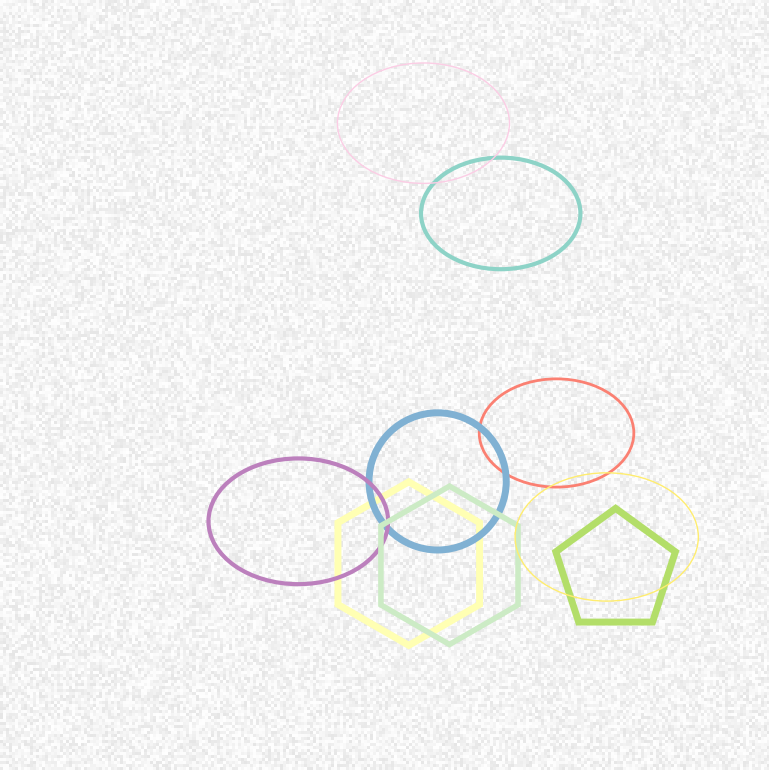[{"shape": "oval", "thickness": 1.5, "radius": 0.52, "center": [0.65, 0.723]}, {"shape": "hexagon", "thickness": 2.5, "radius": 0.53, "center": [0.531, 0.268]}, {"shape": "oval", "thickness": 1, "radius": 0.5, "center": [0.723, 0.438]}, {"shape": "circle", "thickness": 2.5, "radius": 0.45, "center": [0.568, 0.375]}, {"shape": "pentagon", "thickness": 2.5, "radius": 0.41, "center": [0.799, 0.258]}, {"shape": "oval", "thickness": 0.5, "radius": 0.56, "center": [0.55, 0.84]}, {"shape": "oval", "thickness": 1.5, "radius": 0.58, "center": [0.387, 0.323]}, {"shape": "hexagon", "thickness": 2, "radius": 0.51, "center": [0.584, 0.266]}, {"shape": "oval", "thickness": 0.5, "radius": 0.59, "center": [0.788, 0.303]}]